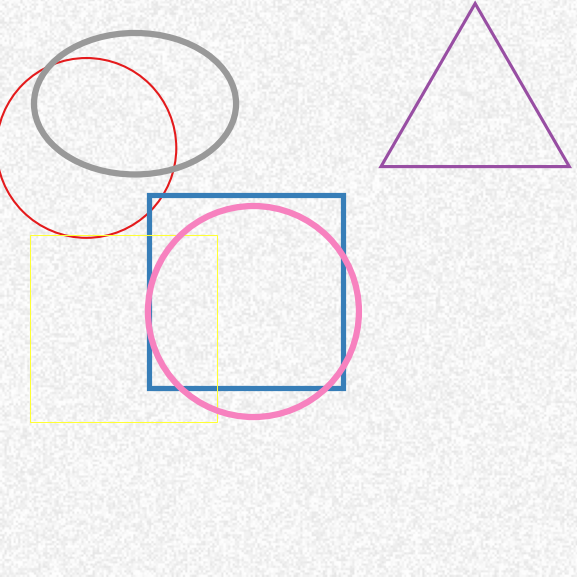[{"shape": "circle", "thickness": 1, "radius": 0.78, "center": [0.15, 0.743]}, {"shape": "square", "thickness": 2.5, "radius": 0.84, "center": [0.426, 0.495]}, {"shape": "triangle", "thickness": 1.5, "radius": 0.94, "center": [0.823, 0.805]}, {"shape": "square", "thickness": 0.5, "radius": 0.81, "center": [0.214, 0.43]}, {"shape": "circle", "thickness": 3, "radius": 0.91, "center": [0.439, 0.46]}, {"shape": "oval", "thickness": 3, "radius": 0.87, "center": [0.234, 0.82]}]